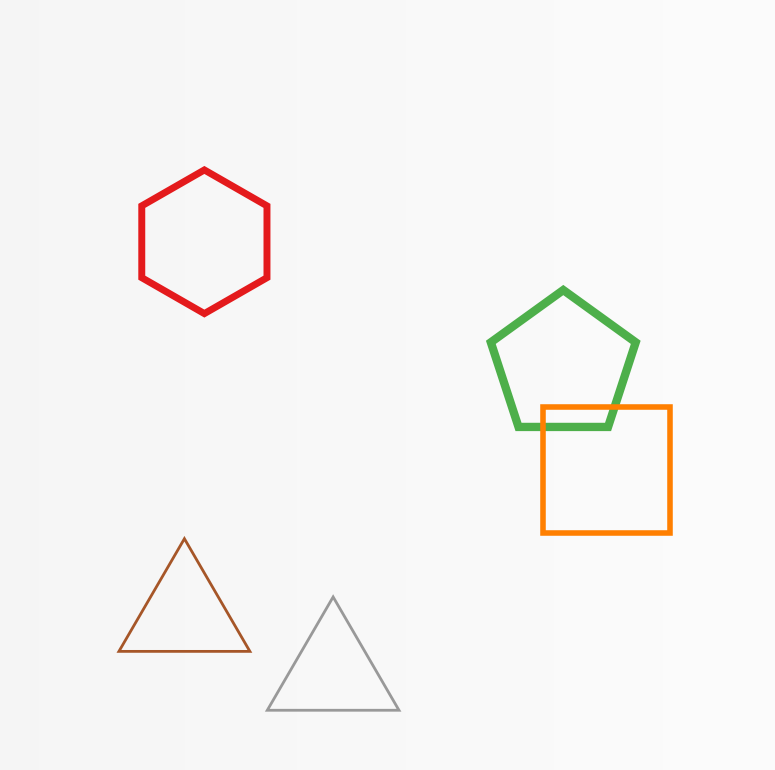[{"shape": "hexagon", "thickness": 2.5, "radius": 0.47, "center": [0.264, 0.686]}, {"shape": "pentagon", "thickness": 3, "radius": 0.49, "center": [0.727, 0.525]}, {"shape": "square", "thickness": 2, "radius": 0.41, "center": [0.783, 0.389]}, {"shape": "triangle", "thickness": 1, "radius": 0.49, "center": [0.238, 0.203]}, {"shape": "triangle", "thickness": 1, "radius": 0.49, "center": [0.43, 0.127]}]